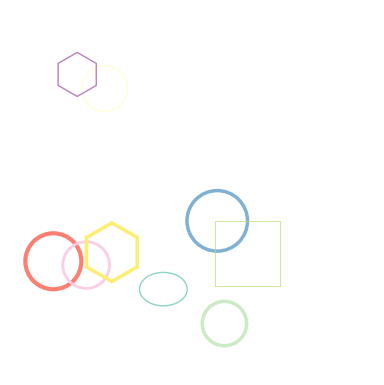[{"shape": "oval", "thickness": 1, "radius": 0.31, "center": [0.424, 0.249]}, {"shape": "circle", "thickness": 0.5, "radius": 0.3, "center": [0.272, 0.77]}, {"shape": "circle", "thickness": 3, "radius": 0.36, "center": [0.139, 0.321]}, {"shape": "circle", "thickness": 2.5, "radius": 0.39, "center": [0.564, 0.426]}, {"shape": "square", "thickness": 0.5, "radius": 0.42, "center": [0.643, 0.341]}, {"shape": "circle", "thickness": 2, "radius": 0.3, "center": [0.224, 0.312]}, {"shape": "hexagon", "thickness": 1, "radius": 0.29, "center": [0.201, 0.807]}, {"shape": "circle", "thickness": 2.5, "radius": 0.29, "center": [0.583, 0.16]}, {"shape": "hexagon", "thickness": 2.5, "radius": 0.38, "center": [0.29, 0.345]}]